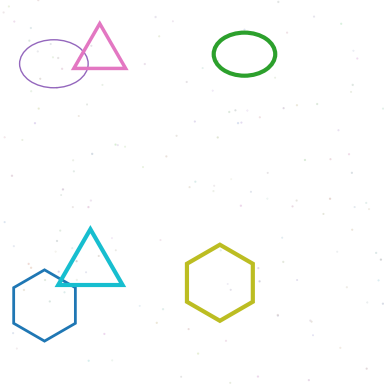[{"shape": "hexagon", "thickness": 2, "radius": 0.46, "center": [0.116, 0.207]}, {"shape": "oval", "thickness": 3, "radius": 0.4, "center": [0.635, 0.859]}, {"shape": "oval", "thickness": 1, "radius": 0.45, "center": [0.14, 0.834]}, {"shape": "triangle", "thickness": 2.5, "radius": 0.39, "center": [0.259, 0.861]}, {"shape": "hexagon", "thickness": 3, "radius": 0.49, "center": [0.571, 0.266]}, {"shape": "triangle", "thickness": 3, "radius": 0.48, "center": [0.235, 0.308]}]